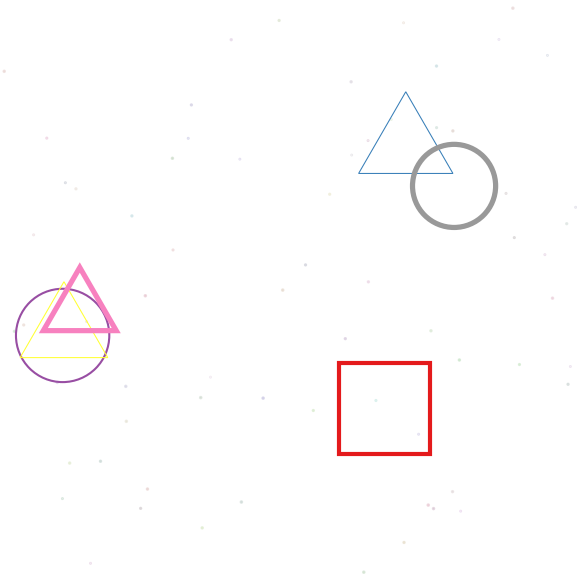[{"shape": "square", "thickness": 2, "radius": 0.39, "center": [0.666, 0.292]}, {"shape": "triangle", "thickness": 0.5, "radius": 0.47, "center": [0.703, 0.746]}, {"shape": "circle", "thickness": 1, "radius": 0.4, "center": [0.108, 0.418]}, {"shape": "triangle", "thickness": 0.5, "radius": 0.44, "center": [0.111, 0.424]}, {"shape": "triangle", "thickness": 2.5, "radius": 0.36, "center": [0.138, 0.463]}, {"shape": "circle", "thickness": 2.5, "radius": 0.36, "center": [0.786, 0.677]}]